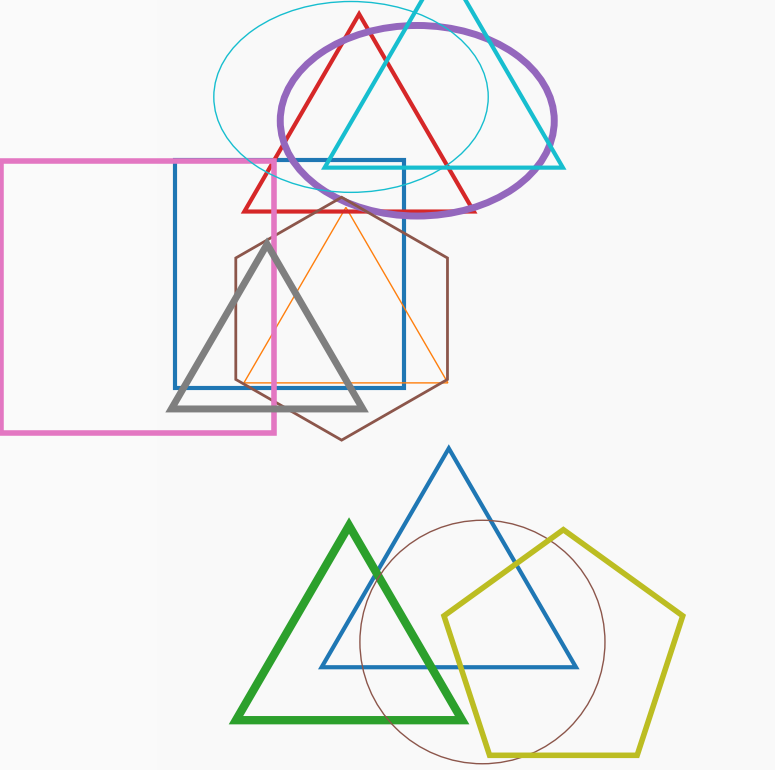[{"shape": "triangle", "thickness": 1.5, "radius": 0.95, "center": [0.579, 0.228]}, {"shape": "square", "thickness": 1.5, "radius": 0.74, "center": [0.373, 0.644]}, {"shape": "triangle", "thickness": 0.5, "radius": 0.76, "center": [0.446, 0.579]}, {"shape": "triangle", "thickness": 3, "radius": 0.84, "center": [0.45, 0.149]}, {"shape": "triangle", "thickness": 1.5, "radius": 0.85, "center": [0.463, 0.811]}, {"shape": "oval", "thickness": 2.5, "radius": 0.88, "center": [0.538, 0.843]}, {"shape": "hexagon", "thickness": 1, "radius": 0.79, "center": [0.441, 0.586]}, {"shape": "circle", "thickness": 0.5, "radius": 0.79, "center": [0.622, 0.166]}, {"shape": "square", "thickness": 2, "radius": 0.88, "center": [0.177, 0.614]}, {"shape": "triangle", "thickness": 2.5, "radius": 0.71, "center": [0.345, 0.54]}, {"shape": "pentagon", "thickness": 2, "radius": 0.81, "center": [0.727, 0.15]}, {"shape": "oval", "thickness": 0.5, "radius": 0.89, "center": [0.453, 0.874]}, {"shape": "triangle", "thickness": 1.5, "radius": 0.89, "center": [0.573, 0.871]}]